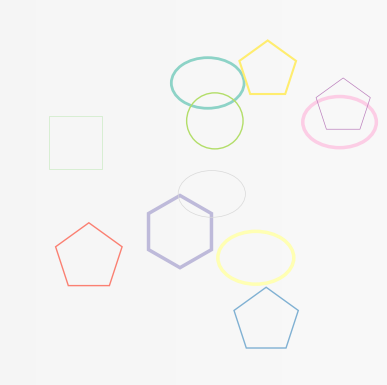[{"shape": "oval", "thickness": 2, "radius": 0.47, "center": [0.536, 0.784]}, {"shape": "oval", "thickness": 2.5, "radius": 0.49, "center": [0.66, 0.331]}, {"shape": "hexagon", "thickness": 2.5, "radius": 0.47, "center": [0.465, 0.398]}, {"shape": "pentagon", "thickness": 1, "radius": 0.45, "center": [0.229, 0.331]}, {"shape": "pentagon", "thickness": 1, "radius": 0.44, "center": [0.687, 0.167]}, {"shape": "circle", "thickness": 1, "radius": 0.36, "center": [0.554, 0.686]}, {"shape": "oval", "thickness": 2.5, "radius": 0.47, "center": [0.876, 0.683]}, {"shape": "oval", "thickness": 0.5, "radius": 0.43, "center": [0.547, 0.496]}, {"shape": "pentagon", "thickness": 0.5, "radius": 0.37, "center": [0.886, 0.724]}, {"shape": "square", "thickness": 0.5, "radius": 0.34, "center": [0.195, 0.63]}, {"shape": "pentagon", "thickness": 1.5, "radius": 0.38, "center": [0.691, 0.818]}]